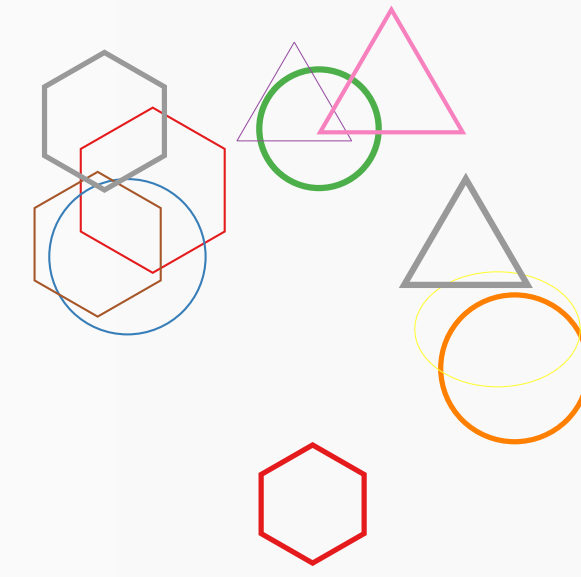[{"shape": "hexagon", "thickness": 1, "radius": 0.71, "center": [0.263, 0.67]}, {"shape": "hexagon", "thickness": 2.5, "radius": 0.51, "center": [0.538, 0.126]}, {"shape": "circle", "thickness": 1, "radius": 0.67, "center": [0.219, 0.555]}, {"shape": "circle", "thickness": 3, "radius": 0.51, "center": [0.549, 0.776]}, {"shape": "triangle", "thickness": 0.5, "radius": 0.57, "center": [0.506, 0.812]}, {"shape": "circle", "thickness": 2.5, "radius": 0.64, "center": [0.885, 0.361]}, {"shape": "oval", "thickness": 0.5, "radius": 0.71, "center": [0.856, 0.429]}, {"shape": "hexagon", "thickness": 1, "radius": 0.63, "center": [0.168, 0.576]}, {"shape": "triangle", "thickness": 2, "radius": 0.71, "center": [0.673, 0.841]}, {"shape": "hexagon", "thickness": 2.5, "radius": 0.6, "center": [0.18, 0.789]}, {"shape": "triangle", "thickness": 3, "radius": 0.61, "center": [0.801, 0.567]}]